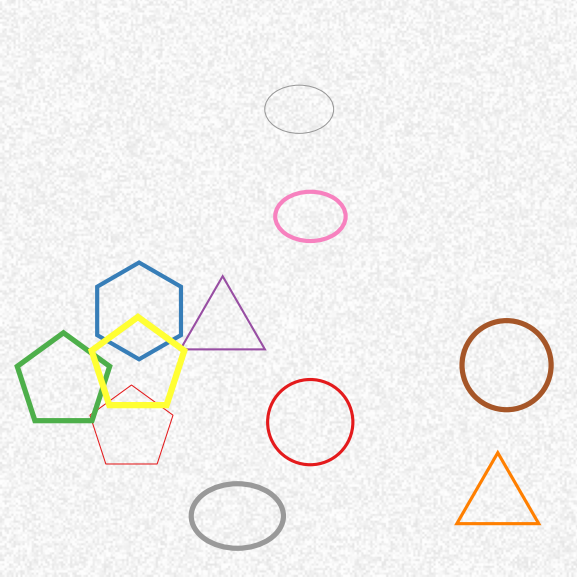[{"shape": "circle", "thickness": 1.5, "radius": 0.37, "center": [0.537, 0.268]}, {"shape": "pentagon", "thickness": 0.5, "radius": 0.38, "center": [0.228, 0.257]}, {"shape": "hexagon", "thickness": 2, "radius": 0.42, "center": [0.241, 0.461]}, {"shape": "pentagon", "thickness": 2.5, "radius": 0.42, "center": [0.11, 0.339]}, {"shape": "triangle", "thickness": 1, "radius": 0.42, "center": [0.386, 0.436]}, {"shape": "triangle", "thickness": 1.5, "radius": 0.41, "center": [0.862, 0.133]}, {"shape": "pentagon", "thickness": 3, "radius": 0.42, "center": [0.239, 0.366]}, {"shape": "circle", "thickness": 2.5, "radius": 0.39, "center": [0.877, 0.367]}, {"shape": "oval", "thickness": 2, "radius": 0.3, "center": [0.538, 0.624]}, {"shape": "oval", "thickness": 2.5, "radius": 0.4, "center": [0.411, 0.106]}, {"shape": "oval", "thickness": 0.5, "radius": 0.3, "center": [0.518, 0.81]}]